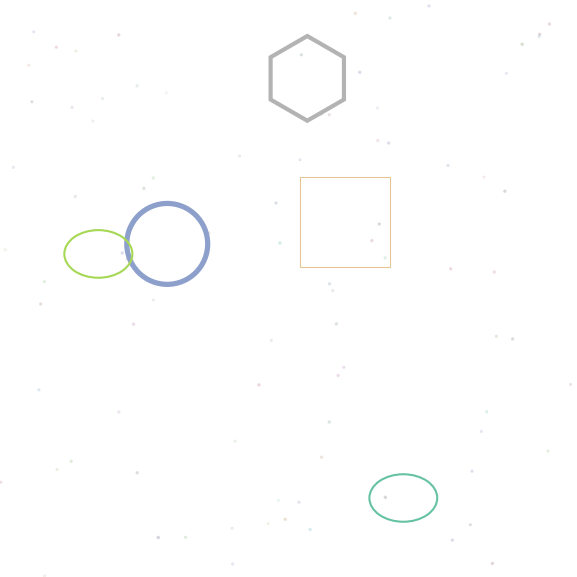[{"shape": "oval", "thickness": 1, "radius": 0.29, "center": [0.698, 0.137]}, {"shape": "circle", "thickness": 2.5, "radius": 0.35, "center": [0.29, 0.577]}, {"shape": "oval", "thickness": 1, "radius": 0.29, "center": [0.17, 0.559]}, {"shape": "square", "thickness": 0.5, "radius": 0.39, "center": [0.598, 0.615]}, {"shape": "hexagon", "thickness": 2, "radius": 0.37, "center": [0.532, 0.863]}]